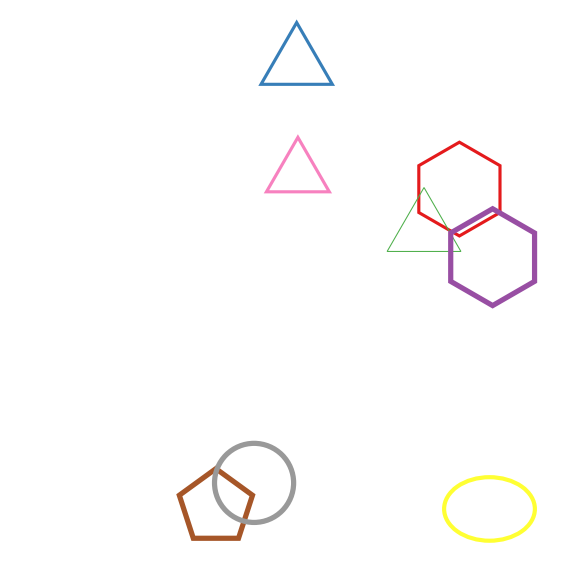[{"shape": "hexagon", "thickness": 1.5, "radius": 0.41, "center": [0.796, 0.672]}, {"shape": "triangle", "thickness": 1.5, "radius": 0.36, "center": [0.514, 0.889]}, {"shape": "triangle", "thickness": 0.5, "radius": 0.37, "center": [0.734, 0.601]}, {"shape": "hexagon", "thickness": 2.5, "radius": 0.42, "center": [0.853, 0.554]}, {"shape": "oval", "thickness": 2, "radius": 0.39, "center": [0.848, 0.118]}, {"shape": "pentagon", "thickness": 2.5, "radius": 0.33, "center": [0.374, 0.121]}, {"shape": "triangle", "thickness": 1.5, "radius": 0.31, "center": [0.516, 0.698]}, {"shape": "circle", "thickness": 2.5, "radius": 0.34, "center": [0.44, 0.163]}]